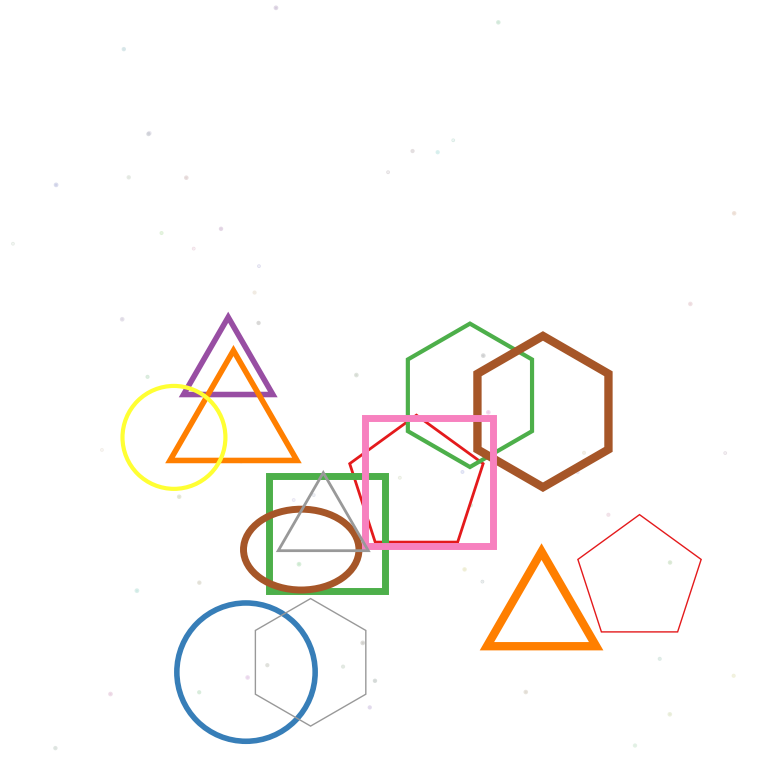[{"shape": "pentagon", "thickness": 1, "radius": 0.46, "center": [0.541, 0.37]}, {"shape": "pentagon", "thickness": 0.5, "radius": 0.42, "center": [0.831, 0.247]}, {"shape": "circle", "thickness": 2, "radius": 0.45, "center": [0.319, 0.127]}, {"shape": "hexagon", "thickness": 1.5, "radius": 0.47, "center": [0.61, 0.487]}, {"shape": "square", "thickness": 2.5, "radius": 0.38, "center": [0.424, 0.307]}, {"shape": "triangle", "thickness": 2, "radius": 0.33, "center": [0.296, 0.521]}, {"shape": "triangle", "thickness": 3, "radius": 0.41, "center": [0.703, 0.202]}, {"shape": "triangle", "thickness": 2, "radius": 0.48, "center": [0.303, 0.45]}, {"shape": "circle", "thickness": 1.5, "radius": 0.33, "center": [0.226, 0.432]}, {"shape": "oval", "thickness": 2.5, "radius": 0.37, "center": [0.391, 0.286]}, {"shape": "hexagon", "thickness": 3, "radius": 0.49, "center": [0.705, 0.465]}, {"shape": "square", "thickness": 2.5, "radius": 0.41, "center": [0.557, 0.374]}, {"shape": "hexagon", "thickness": 0.5, "radius": 0.41, "center": [0.403, 0.14]}, {"shape": "triangle", "thickness": 1, "radius": 0.34, "center": [0.42, 0.319]}]